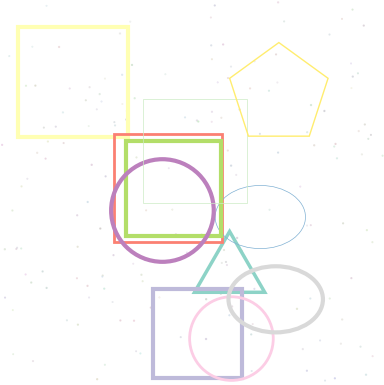[{"shape": "triangle", "thickness": 2.5, "radius": 0.53, "center": [0.596, 0.293]}, {"shape": "square", "thickness": 3, "radius": 0.72, "center": [0.191, 0.788]}, {"shape": "square", "thickness": 3, "radius": 0.57, "center": [0.513, 0.134]}, {"shape": "square", "thickness": 2, "radius": 0.7, "center": [0.436, 0.511]}, {"shape": "oval", "thickness": 0.5, "radius": 0.59, "center": [0.676, 0.436]}, {"shape": "square", "thickness": 3, "radius": 0.62, "center": [0.45, 0.51]}, {"shape": "circle", "thickness": 2, "radius": 0.54, "center": [0.601, 0.121]}, {"shape": "oval", "thickness": 3, "radius": 0.61, "center": [0.716, 0.223]}, {"shape": "circle", "thickness": 3, "radius": 0.67, "center": [0.422, 0.453]}, {"shape": "square", "thickness": 0.5, "radius": 0.68, "center": [0.506, 0.607]}, {"shape": "pentagon", "thickness": 1, "radius": 0.67, "center": [0.724, 0.755]}]